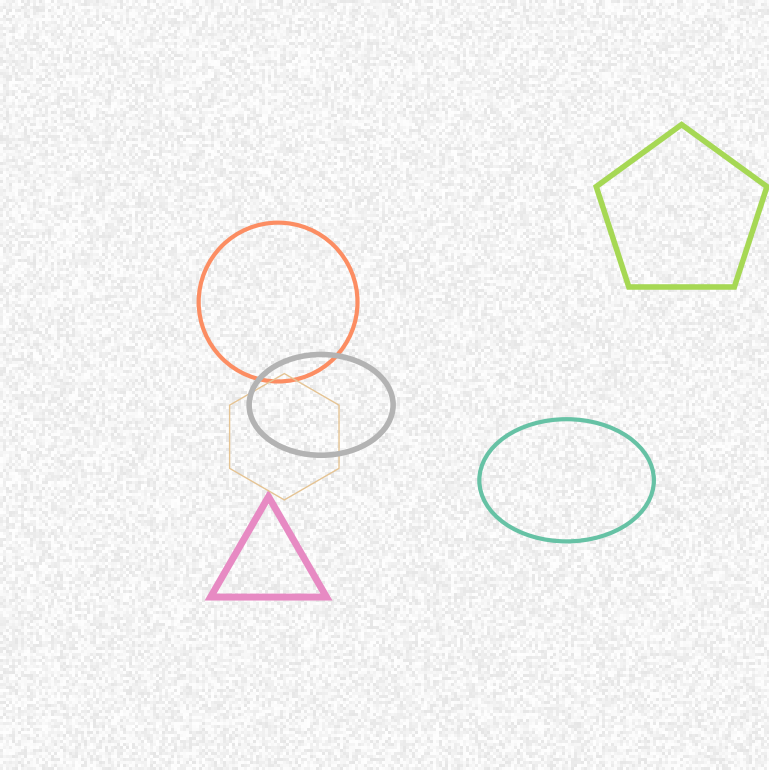[{"shape": "oval", "thickness": 1.5, "radius": 0.57, "center": [0.736, 0.376]}, {"shape": "circle", "thickness": 1.5, "radius": 0.52, "center": [0.361, 0.608]}, {"shape": "triangle", "thickness": 2.5, "radius": 0.43, "center": [0.349, 0.268]}, {"shape": "pentagon", "thickness": 2, "radius": 0.58, "center": [0.885, 0.722]}, {"shape": "hexagon", "thickness": 0.5, "radius": 0.41, "center": [0.369, 0.433]}, {"shape": "oval", "thickness": 2, "radius": 0.47, "center": [0.417, 0.474]}]